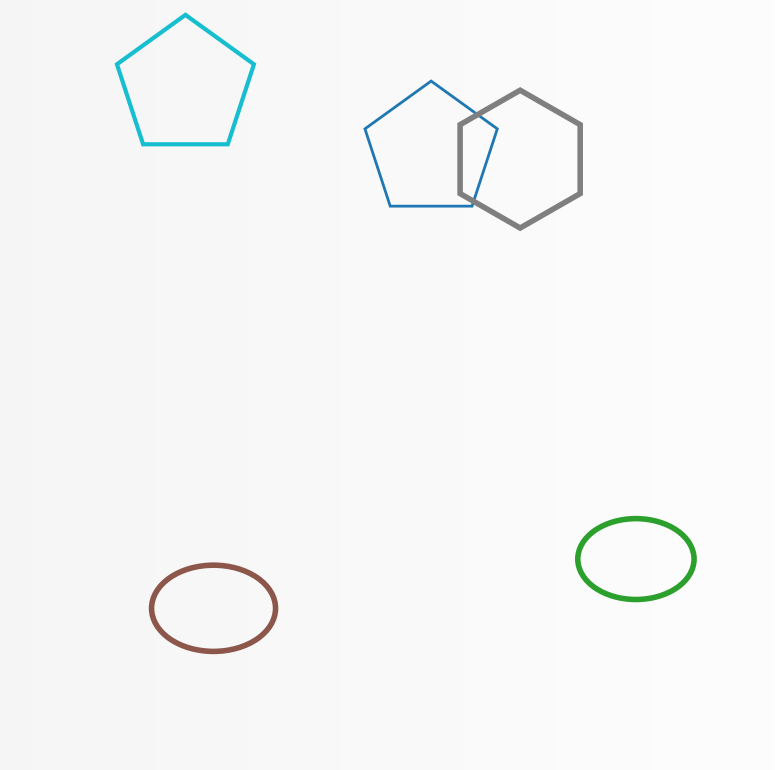[{"shape": "pentagon", "thickness": 1, "radius": 0.45, "center": [0.556, 0.805]}, {"shape": "oval", "thickness": 2, "radius": 0.38, "center": [0.821, 0.274]}, {"shape": "oval", "thickness": 2, "radius": 0.4, "center": [0.276, 0.21]}, {"shape": "hexagon", "thickness": 2, "radius": 0.45, "center": [0.671, 0.793]}, {"shape": "pentagon", "thickness": 1.5, "radius": 0.46, "center": [0.239, 0.888]}]